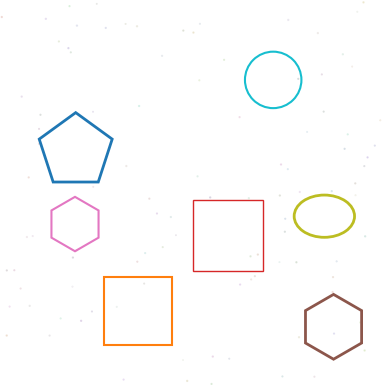[{"shape": "pentagon", "thickness": 2, "radius": 0.5, "center": [0.197, 0.608]}, {"shape": "square", "thickness": 1.5, "radius": 0.44, "center": [0.358, 0.193]}, {"shape": "square", "thickness": 1, "radius": 0.46, "center": [0.592, 0.388]}, {"shape": "hexagon", "thickness": 2, "radius": 0.42, "center": [0.866, 0.151]}, {"shape": "hexagon", "thickness": 1.5, "radius": 0.35, "center": [0.195, 0.418]}, {"shape": "oval", "thickness": 2, "radius": 0.39, "center": [0.842, 0.438]}, {"shape": "circle", "thickness": 1.5, "radius": 0.37, "center": [0.71, 0.792]}]